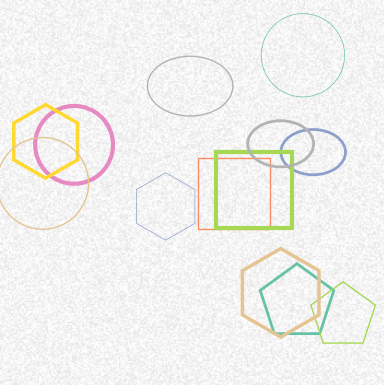[{"shape": "pentagon", "thickness": 2, "radius": 0.5, "center": [0.771, 0.215]}, {"shape": "circle", "thickness": 0.5, "radius": 0.54, "center": [0.787, 0.856]}, {"shape": "square", "thickness": 1, "radius": 0.47, "center": [0.609, 0.497]}, {"shape": "hexagon", "thickness": 0.5, "radius": 0.44, "center": [0.43, 0.464]}, {"shape": "oval", "thickness": 2, "radius": 0.42, "center": [0.813, 0.605]}, {"shape": "circle", "thickness": 3, "radius": 0.51, "center": [0.192, 0.624]}, {"shape": "pentagon", "thickness": 1, "radius": 0.44, "center": [0.891, 0.18]}, {"shape": "square", "thickness": 3, "radius": 0.49, "center": [0.66, 0.506]}, {"shape": "hexagon", "thickness": 2.5, "radius": 0.48, "center": [0.119, 0.633]}, {"shape": "hexagon", "thickness": 2.5, "radius": 0.57, "center": [0.729, 0.239]}, {"shape": "circle", "thickness": 1, "radius": 0.6, "center": [0.111, 0.524]}, {"shape": "oval", "thickness": 2, "radius": 0.43, "center": [0.729, 0.626]}, {"shape": "oval", "thickness": 1, "radius": 0.55, "center": [0.494, 0.776]}]